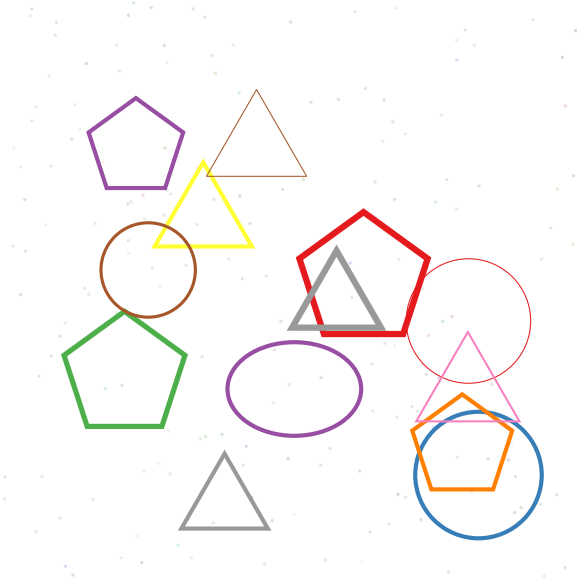[{"shape": "pentagon", "thickness": 3, "radius": 0.58, "center": [0.629, 0.515]}, {"shape": "circle", "thickness": 0.5, "radius": 0.54, "center": [0.811, 0.443]}, {"shape": "circle", "thickness": 2, "radius": 0.55, "center": [0.829, 0.177]}, {"shape": "pentagon", "thickness": 2.5, "radius": 0.55, "center": [0.216, 0.35]}, {"shape": "pentagon", "thickness": 2, "radius": 0.43, "center": [0.235, 0.743]}, {"shape": "oval", "thickness": 2, "radius": 0.58, "center": [0.51, 0.326]}, {"shape": "pentagon", "thickness": 2, "radius": 0.45, "center": [0.8, 0.225]}, {"shape": "triangle", "thickness": 2, "radius": 0.49, "center": [0.352, 0.621]}, {"shape": "circle", "thickness": 1.5, "radius": 0.41, "center": [0.257, 0.532]}, {"shape": "triangle", "thickness": 0.5, "radius": 0.5, "center": [0.444, 0.744]}, {"shape": "triangle", "thickness": 1, "radius": 0.52, "center": [0.81, 0.321]}, {"shape": "triangle", "thickness": 3, "radius": 0.44, "center": [0.583, 0.476]}, {"shape": "triangle", "thickness": 2, "radius": 0.43, "center": [0.389, 0.127]}]